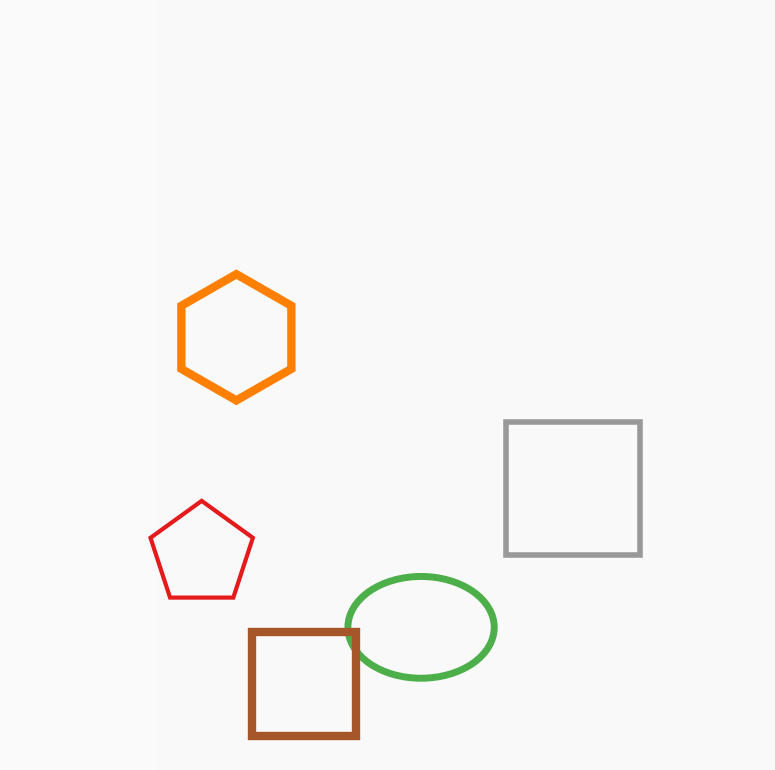[{"shape": "pentagon", "thickness": 1.5, "radius": 0.35, "center": [0.26, 0.28]}, {"shape": "oval", "thickness": 2.5, "radius": 0.47, "center": [0.543, 0.185]}, {"shape": "hexagon", "thickness": 3, "radius": 0.41, "center": [0.305, 0.562]}, {"shape": "square", "thickness": 3, "radius": 0.34, "center": [0.392, 0.111]}, {"shape": "square", "thickness": 2, "radius": 0.43, "center": [0.74, 0.366]}]